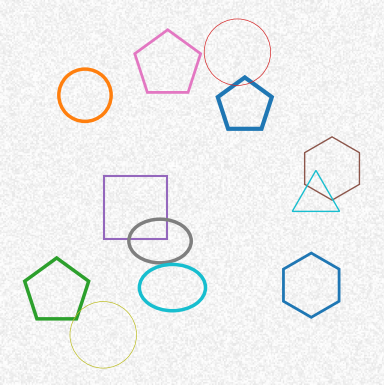[{"shape": "pentagon", "thickness": 3, "radius": 0.37, "center": [0.636, 0.725]}, {"shape": "hexagon", "thickness": 2, "radius": 0.42, "center": [0.809, 0.259]}, {"shape": "circle", "thickness": 2.5, "radius": 0.34, "center": [0.221, 0.753]}, {"shape": "pentagon", "thickness": 2.5, "radius": 0.44, "center": [0.147, 0.243]}, {"shape": "circle", "thickness": 0.5, "radius": 0.43, "center": [0.617, 0.864]}, {"shape": "square", "thickness": 1.5, "radius": 0.41, "center": [0.352, 0.46]}, {"shape": "hexagon", "thickness": 1, "radius": 0.41, "center": [0.862, 0.562]}, {"shape": "pentagon", "thickness": 2, "radius": 0.45, "center": [0.436, 0.833]}, {"shape": "oval", "thickness": 2.5, "radius": 0.41, "center": [0.416, 0.374]}, {"shape": "circle", "thickness": 0.5, "radius": 0.43, "center": [0.268, 0.13]}, {"shape": "oval", "thickness": 2.5, "radius": 0.43, "center": [0.448, 0.253]}, {"shape": "triangle", "thickness": 1, "radius": 0.35, "center": [0.821, 0.486]}]